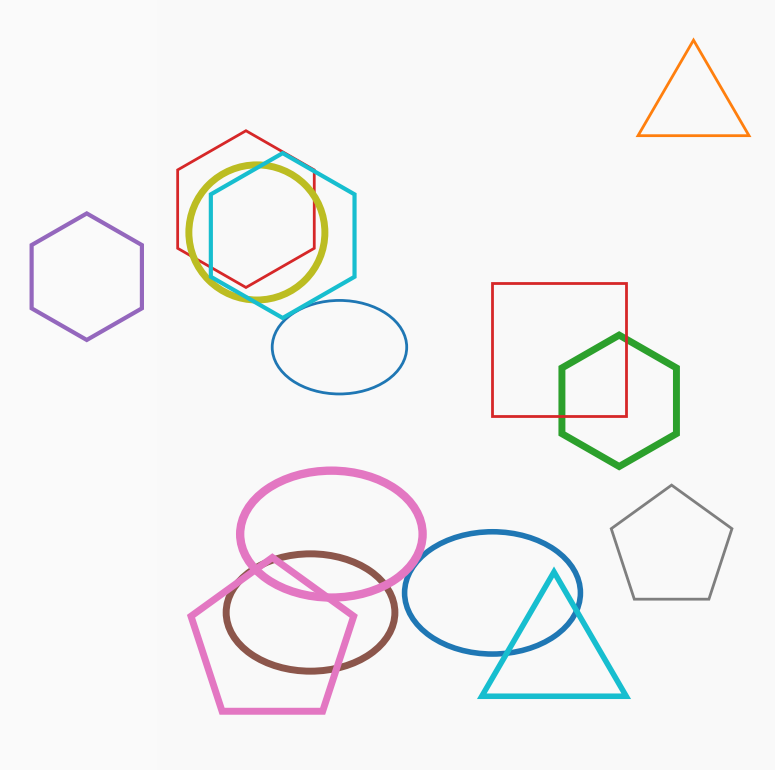[{"shape": "oval", "thickness": 2, "radius": 0.57, "center": [0.635, 0.23]}, {"shape": "oval", "thickness": 1, "radius": 0.43, "center": [0.438, 0.549]}, {"shape": "triangle", "thickness": 1, "radius": 0.41, "center": [0.895, 0.865]}, {"shape": "hexagon", "thickness": 2.5, "radius": 0.43, "center": [0.799, 0.479]}, {"shape": "square", "thickness": 1, "radius": 0.43, "center": [0.721, 0.546]}, {"shape": "hexagon", "thickness": 1, "radius": 0.51, "center": [0.317, 0.728]}, {"shape": "hexagon", "thickness": 1.5, "radius": 0.41, "center": [0.112, 0.641]}, {"shape": "oval", "thickness": 2.5, "radius": 0.54, "center": [0.401, 0.205]}, {"shape": "pentagon", "thickness": 2.5, "radius": 0.55, "center": [0.351, 0.166]}, {"shape": "oval", "thickness": 3, "radius": 0.59, "center": [0.428, 0.306]}, {"shape": "pentagon", "thickness": 1, "radius": 0.41, "center": [0.867, 0.288]}, {"shape": "circle", "thickness": 2.5, "radius": 0.44, "center": [0.331, 0.698]}, {"shape": "hexagon", "thickness": 1.5, "radius": 0.54, "center": [0.365, 0.694]}, {"shape": "triangle", "thickness": 2, "radius": 0.54, "center": [0.715, 0.15]}]